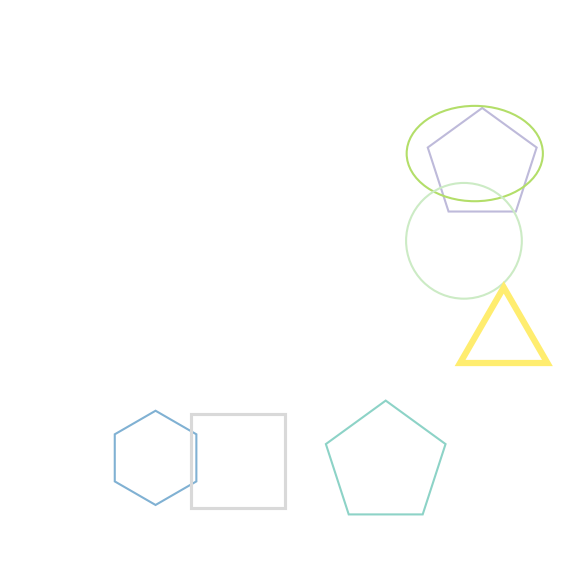[{"shape": "pentagon", "thickness": 1, "radius": 0.54, "center": [0.668, 0.197]}, {"shape": "pentagon", "thickness": 1, "radius": 0.5, "center": [0.835, 0.713]}, {"shape": "hexagon", "thickness": 1, "radius": 0.41, "center": [0.269, 0.206]}, {"shape": "oval", "thickness": 1, "radius": 0.59, "center": [0.822, 0.733]}, {"shape": "square", "thickness": 1.5, "radius": 0.41, "center": [0.412, 0.201]}, {"shape": "circle", "thickness": 1, "radius": 0.5, "center": [0.803, 0.582]}, {"shape": "triangle", "thickness": 3, "radius": 0.44, "center": [0.872, 0.414]}]